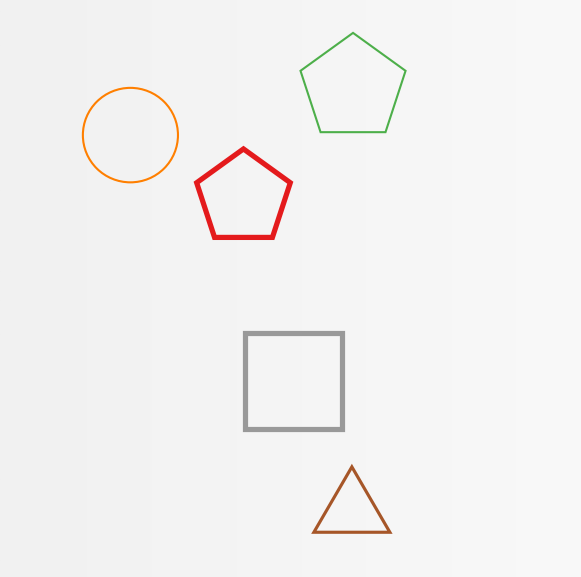[{"shape": "pentagon", "thickness": 2.5, "radius": 0.42, "center": [0.419, 0.657]}, {"shape": "pentagon", "thickness": 1, "radius": 0.48, "center": [0.607, 0.847]}, {"shape": "circle", "thickness": 1, "radius": 0.41, "center": [0.224, 0.765]}, {"shape": "triangle", "thickness": 1.5, "radius": 0.38, "center": [0.605, 0.115]}, {"shape": "square", "thickness": 2.5, "radius": 0.42, "center": [0.506, 0.339]}]